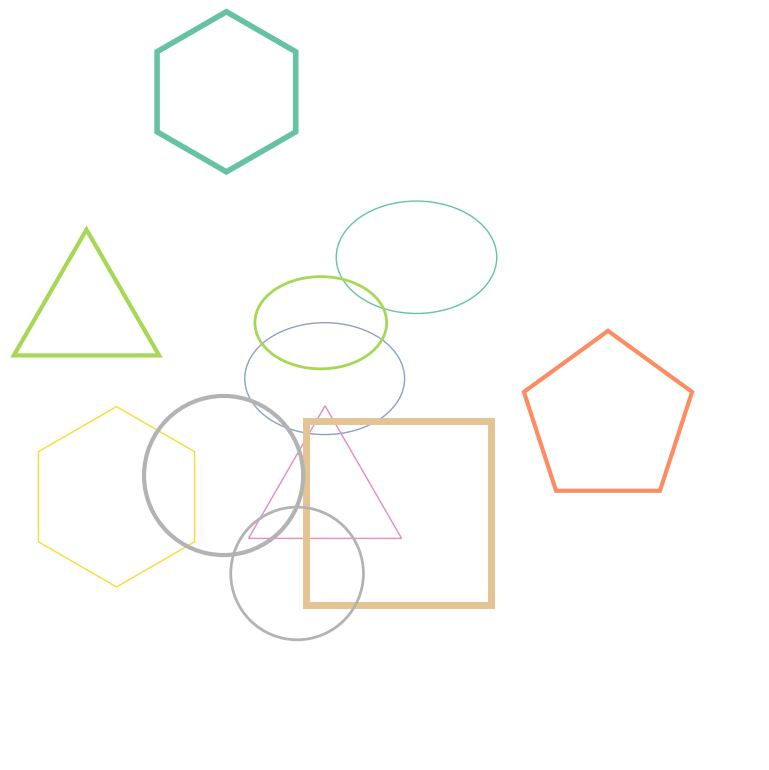[{"shape": "oval", "thickness": 0.5, "radius": 0.52, "center": [0.541, 0.666]}, {"shape": "hexagon", "thickness": 2, "radius": 0.52, "center": [0.294, 0.881]}, {"shape": "pentagon", "thickness": 1.5, "radius": 0.57, "center": [0.79, 0.456]}, {"shape": "oval", "thickness": 0.5, "radius": 0.52, "center": [0.422, 0.508]}, {"shape": "triangle", "thickness": 0.5, "radius": 0.57, "center": [0.422, 0.358]}, {"shape": "oval", "thickness": 1, "radius": 0.43, "center": [0.417, 0.581]}, {"shape": "triangle", "thickness": 1.5, "radius": 0.54, "center": [0.112, 0.593]}, {"shape": "hexagon", "thickness": 0.5, "radius": 0.59, "center": [0.151, 0.355]}, {"shape": "square", "thickness": 2.5, "radius": 0.6, "center": [0.517, 0.334]}, {"shape": "circle", "thickness": 1.5, "radius": 0.52, "center": [0.29, 0.382]}, {"shape": "circle", "thickness": 1, "radius": 0.43, "center": [0.386, 0.255]}]